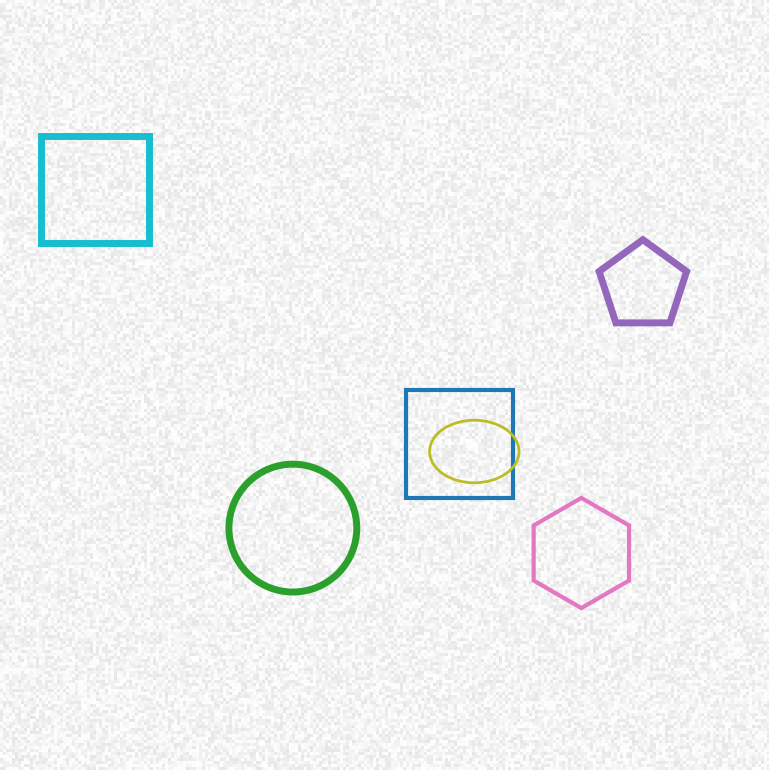[{"shape": "square", "thickness": 1.5, "radius": 0.35, "center": [0.597, 0.423]}, {"shape": "circle", "thickness": 2.5, "radius": 0.42, "center": [0.38, 0.314]}, {"shape": "pentagon", "thickness": 2.5, "radius": 0.3, "center": [0.835, 0.629]}, {"shape": "hexagon", "thickness": 1.5, "radius": 0.36, "center": [0.755, 0.282]}, {"shape": "oval", "thickness": 1, "radius": 0.29, "center": [0.616, 0.414]}, {"shape": "square", "thickness": 2.5, "radius": 0.35, "center": [0.123, 0.754]}]